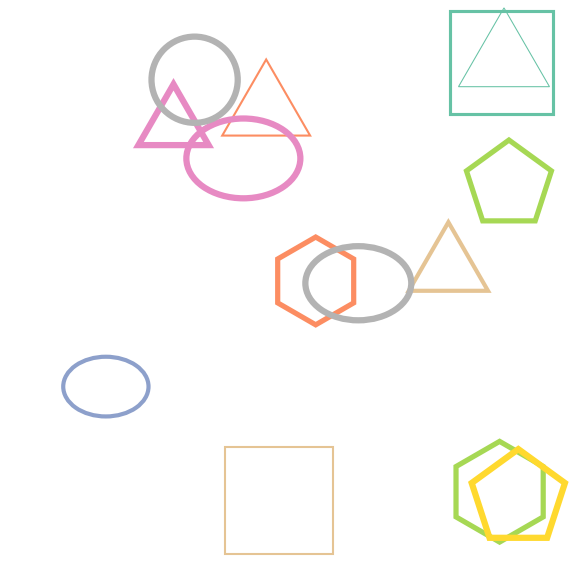[{"shape": "square", "thickness": 1.5, "radius": 0.45, "center": [0.869, 0.891]}, {"shape": "triangle", "thickness": 0.5, "radius": 0.45, "center": [0.873, 0.895]}, {"shape": "hexagon", "thickness": 2.5, "radius": 0.38, "center": [0.547, 0.513]}, {"shape": "triangle", "thickness": 1, "radius": 0.44, "center": [0.461, 0.808]}, {"shape": "oval", "thickness": 2, "radius": 0.37, "center": [0.183, 0.33]}, {"shape": "oval", "thickness": 3, "radius": 0.49, "center": [0.421, 0.725]}, {"shape": "triangle", "thickness": 3, "radius": 0.35, "center": [0.3, 0.783]}, {"shape": "pentagon", "thickness": 2.5, "radius": 0.39, "center": [0.881, 0.679]}, {"shape": "hexagon", "thickness": 2.5, "radius": 0.44, "center": [0.865, 0.148]}, {"shape": "pentagon", "thickness": 3, "radius": 0.42, "center": [0.898, 0.137]}, {"shape": "triangle", "thickness": 2, "radius": 0.4, "center": [0.776, 0.535]}, {"shape": "square", "thickness": 1, "radius": 0.47, "center": [0.483, 0.133]}, {"shape": "oval", "thickness": 3, "radius": 0.46, "center": [0.62, 0.509]}, {"shape": "circle", "thickness": 3, "radius": 0.37, "center": [0.337, 0.861]}]